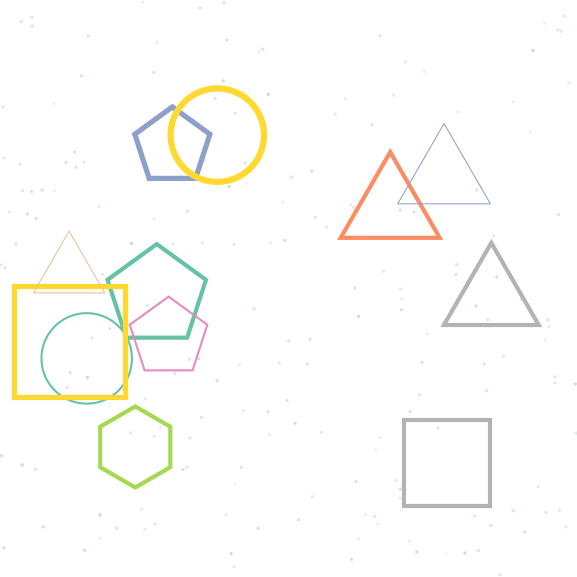[{"shape": "circle", "thickness": 1, "radius": 0.39, "center": [0.15, 0.379]}, {"shape": "pentagon", "thickness": 2, "radius": 0.45, "center": [0.271, 0.487]}, {"shape": "triangle", "thickness": 2, "radius": 0.5, "center": [0.676, 0.637]}, {"shape": "pentagon", "thickness": 2.5, "radius": 0.34, "center": [0.298, 0.746]}, {"shape": "triangle", "thickness": 0.5, "radius": 0.46, "center": [0.769, 0.693]}, {"shape": "pentagon", "thickness": 1, "radius": 0.35, "center": [0.292, 0.415]}, {"shape": "hexagon", "thickness": 2, "radius": 0.35, "center": [0.234, 0.225]}, {"shape": "circle", "thickness": 3, "radius": 0.4, "center": [0.376, 0.765]}, {"shape": "square", "thickness": 2.5, "radius": 0.48, "center": [0.12, 0.407]}, {"shape": "triangle", "thickness": 0.5, "radius": 0.36, "center": [0.12, 0.528]}, {"shape": "square", "thickness": 2, "radius": 0.37, "center": [0.774, 0.197]}, {"shape": "triangle", "thickness": 2, "radius": 0.47, "center": [0.851, 0.484]}]